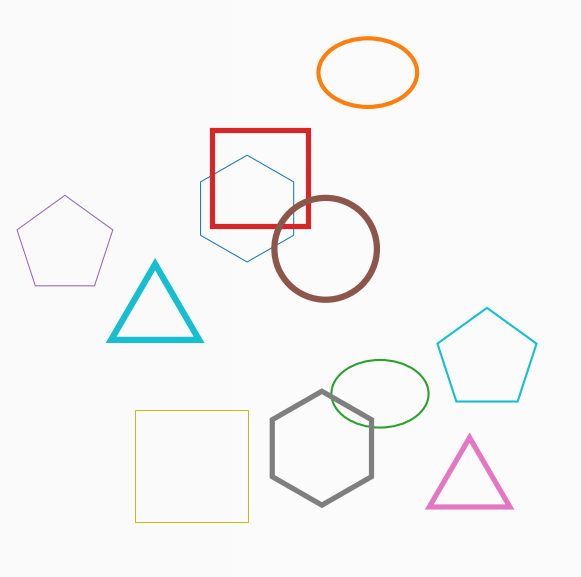[{"shape": "hexagon", "thickness": 0.5, "radius": 0.46, "center": [0.425, 0.638]}, {"shape": "oval", "thickness": 2, "radius": 0.42, "center": [0.633, 0.873]}, {"shape": "oval", "thickness": 1, "radius": 0.42, "center": [0.654, 0.317]}, {"shape": "square", "thickness": 2.5, "radius": 0.41, "center": [0.448, 0.691]}, {"shape": "pentagon", "thickness": 0.5, "radius": 0.43, "center": [0.112, 0.574]}, {"shape": "circle", "thickness": 3, "radius": 0.44, "center": [0.56, 0.568]}, {"shape": "triangle", "thickness": 2.5, "radius": 0.4, "center": [0.808, 0.161]}, {"shape": "hexagon", "thickness": 2.5, "radius": 0.49, "center": [0.554, 0.223]}, {"shape": "square", "thickness": 0.5, "radius": 0.49, "center": [0.329, 0.192]}, {"shape": "pentagon", "thickness": 1, "radius": 0.45, "center": [0.838, 0.376]}, {"shape": "triangle", "thickness": 3, "radius": 0.44, "center": [0.267, 0.454]}]